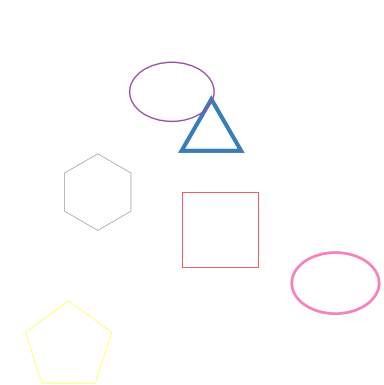[{"shape": "square", "thickness": 0.5, "radius": 0.49, "center": [0.571, 0.404]}, {"shape": "triangle", "thickness": 3, "radius": 0.45, "center": [0.549, 0.653]}, {"shape": "oval", "thickness": 1, "radius": 0.55, "center": [0.446, 0.761]}, {"shape": "pentagon", "thickness": 0.5, "radius": 0.59, "center": [0.178, 0.1]}, {"shape": "oval", "thickness": 2, "radius": 0.57, "center": [0.871, 0.265]}, {"shape": "hexagon", "thickness": 0.5, "radius": 0.5, "center": [0.254, 0.501]}]